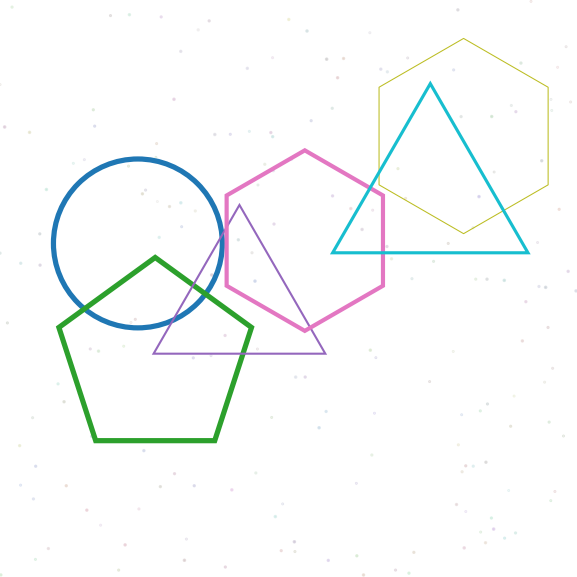[{"shape": "circle", "thickness": 2.5, "radius": 0.73, "center": [0.239, 0.578]}, {"shape": "pentagon", "thickness": 2.5, "radius": 0.88, "center": [0.269, 0.378]}, {"shape": "triangle", "thickness": 1, "radius": 0.86, "center": [0.415, 0.473]}, {"shape": "hexagon", "thickness": 2, "radius": 0.78, "center": [0.528, 0.582]}, {"shape": "hexagon", "thickness": 0.5, "radius": 0.85, "center": [0.803, 0.764]}, {"shape": "triangle", "thickness": 1.5, "radius": 0.98, "center": [0.745, 0.659]}]